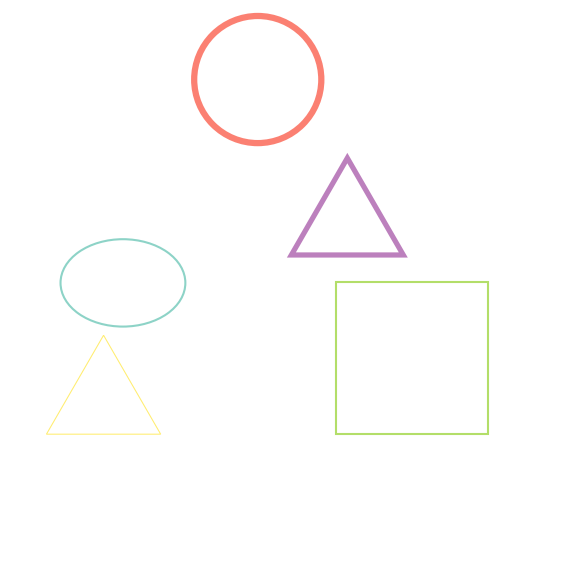[{"shape": "oval", "thickness": 1, "radius": 0.54, "center": [0.213, 0.509]}, {"shape": "circle", "thickness": 3, "radius": 0.55, "center": [0.446, 0.861]}, {"shape": "square", "thickness": 1, "radius": 0.66, "center": [0.713, 0.379]}, {"shape": "triangle", "thickness": 2.5, "radius": 0.56, "center": [0.601, 0.614]}, {"shape": "triangle", "thickness": 0.5, "radius": 0.57, "center": [0.179, 0.304]}]